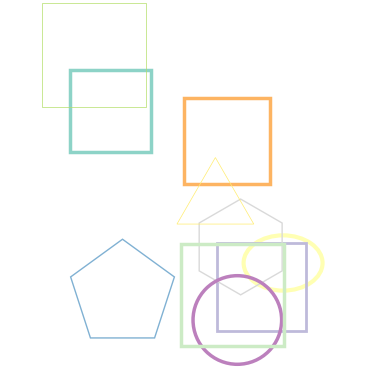[{"shape": "square", "thickness": 2.5, "radius": 0.53, "center": [0.287, 0.711]}, {"shape": "oval", "thickness": 3, "radius": 0.51, "center": [0.735, 0.317]}, {"shape": "square", "thickness": 2, "radius": 0.57, "center": [0.679, 0.253]}, {"shape": "pentagon", "thickness": 1, "radius": 0.71, "center": [0.318, 0.237]}, {"shape": "square", "thickness": 2.5, "radius": 0.56, "center": [0.59, 0.634]}, {"shape": "square", "thickness": 0.5, "radius": 0.68, "center": [0.244, 0.858]}, {"shape": "hexagon", "thickness": 1, "radius": 0.62, "center": [0.625, 0.359]}, {"shape": "circle", "thickness": 2.5, "radius": 0.58, "center": [0.616, 0.169]}, {"shape": "square", "thickness": 2.5, "radius": 0.67, "center": [0.604, 0.234]}, {"shape": "triangle", "thickness": 0.5, "radius": 0.58, "center": [0.559, 0.476]}]